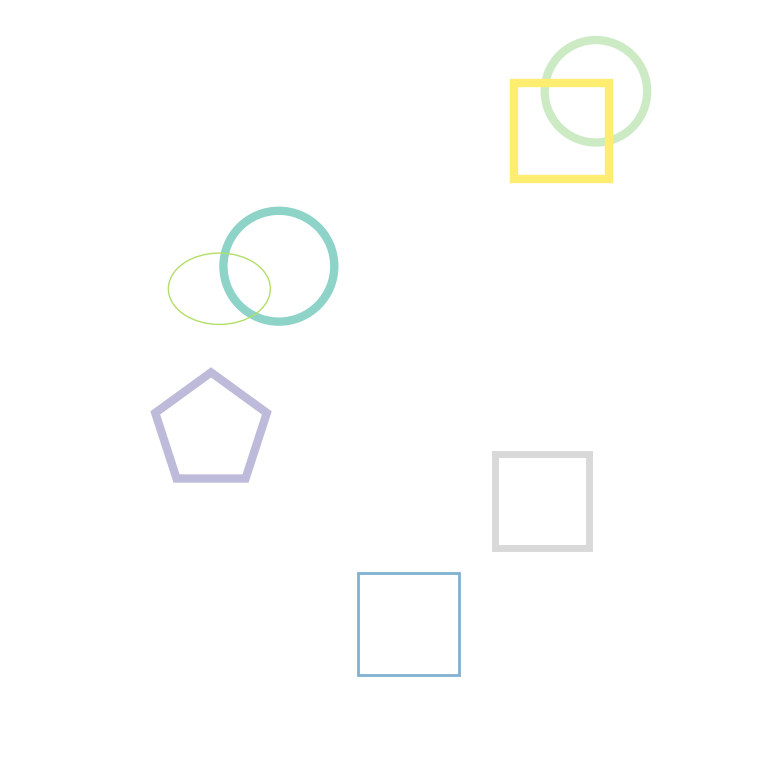[{"shape": "circle", "thickness": 3, "radius": 0.36, "center": [0.362, 0.654]}, {"shape": "pentagon", "thickness": 3, "radius": 0.38, "center": [0.274, 0.44]}, {"shape": "square", "thickness": 1, "radius": 0.33, "center": [0.53, 0.19]}, {"shape": "oval", "thickness": 0.5, "radius": 0.33, "center": [0.285, 0.625]}, {"shape": "square", "thickness": 2.5, "radius": 0.3, "center": [0.704, 0.349]}, {"shape": "circle", "thickness": 3, "radius": 0.33, "center": [0.774, 0.881]}, {"shape": "square", "thickness": 3, "radius": 0.31, "center": [0.729, 0.83]}]